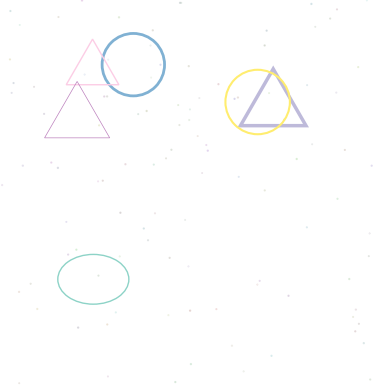[{"shape": "oval", "thickness": 1, "radius": 0.46, "center": [0.242, 0.275]}, {"shape": "triangle", "thickness": 2.5, "radius": 0.49, "center": [0.71, 0.723]}, {"shape": "circle", "thickness": 2, "radius": 0.41, "center": [0.346, 0.832]}, {"shape": "triangle", "thickness": 1, "radius": 0.39, "center": [0.24, 0.819]}, {"shape": "triangle", "thickness": 0.5, "radius": 0.49, "center": [0.2, 0.691]}, {"shape": "circle", "thickness": 1.5, "radius": 0.42, "center": [0.669, 0.735]}]